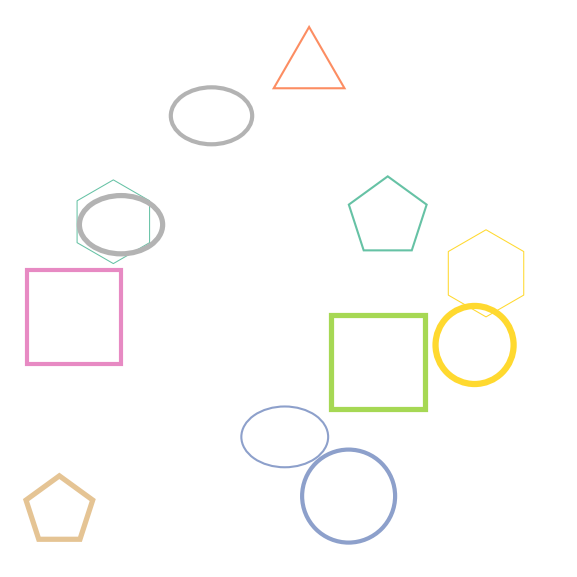[{"shape": "pentagon", "thickness": 1, "radius": 0.35, "center": [0.671, 0.623]}, {"shape": "hexagon", "thickness": 0.5, "radius": 0.36, "center": [0.196, 0.615]}, {"shape": "triangle", "thickness": 1, "radius": 0.35, "center": [0.535, 0.882]}, {"shape": "circle", "thickness": 2, "radius": 0.4, "center": [0.604, 0.14]}, {"shape": "oval", "thickness": 1, "radius": 0.38, "center": [0.493, 0.243]}, {"shape": "square", "thickness": 2, "radius": 0.41, "center": [0.128, 0.45]}, {"shape": "square", "thickness": 2.5, "radius": 0.41, "center": [0.654, 0.373]}, {"shape": "hexagon", "thickness": 0.5, "radius": 0.38, "center": [0.842, 0.526]}, {"shape": "circle", "thickness": 3, "radius": 0.34, "center": [0.822, 0.402]}, {"shape": "pentagon", "thickness": 2.5, "radius": 0.3, "center": [0.103, 0.114]}, {"shape": "oval", "thickness": 2.5, "radius": 0.36, "center": [0.21, 0.61]}, {"shape": "oval", "thickness": 2, "radius": 0.35, "center": [0.366, 0.799]}]